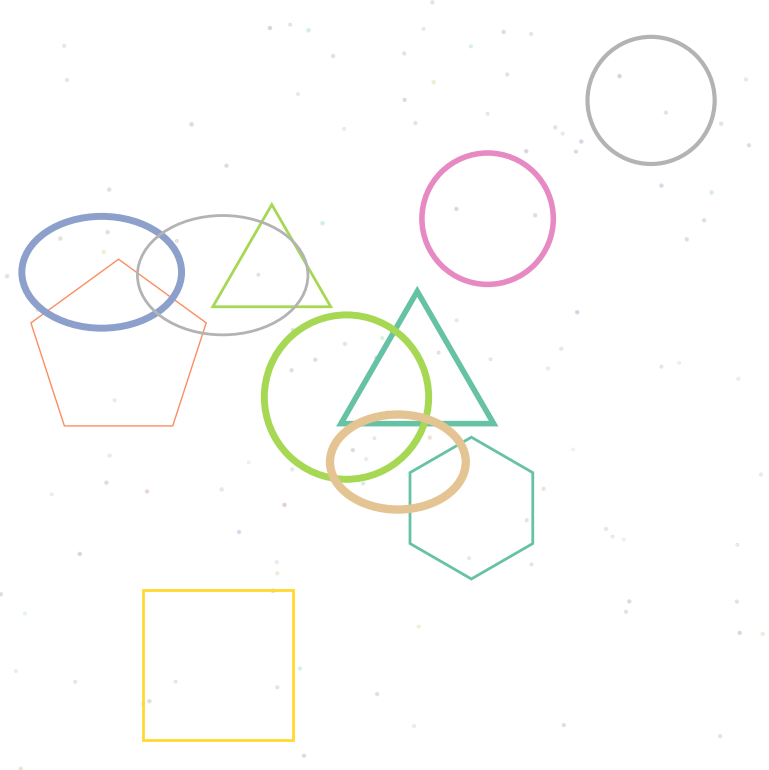[{"shape": "triangle", "thickness": 2, "radius": 0.57, "center": [0.542, 0.507]}, {"shape": "hexagon", "thickness": 1, "radius": 0.46, "center": [0.612, 0.34]}, {"shape": "pentagon", "thickness": 0.5, "radius": 0.6, "center": [0.154, 0.544]}, {"shape": "oval", "thickness": 2.5, "radius": 0.52, "center": [0.132, 0.646]}, {"shape": "circle", "thickness": 2, "radius": 0.43, "center": [0.633, 0.716]}, {"shape": "triangle", "thickness": 1, "radius": 0.44, "center": [0.353, 0.646]}, {"shape": "circle", "thickness": 2.5, "radius": 0.53, "center": [0.45, 0.484]}, {"shape": "square", "thickness": 1, "radius": 0.49, "center": [0.284, 0.137]}, {"shape": "oval", "thickness": 3, "radius": 0.44, "center": [0.517, 0.4]}, {"shape": "circle", "thickness": 1.5, "radius": 0.41, "center": [0.846, 0.87]}, {"shape": "oval", "thickness": 1, "radius": 0.55, "center": [0.289, 0.643]}]